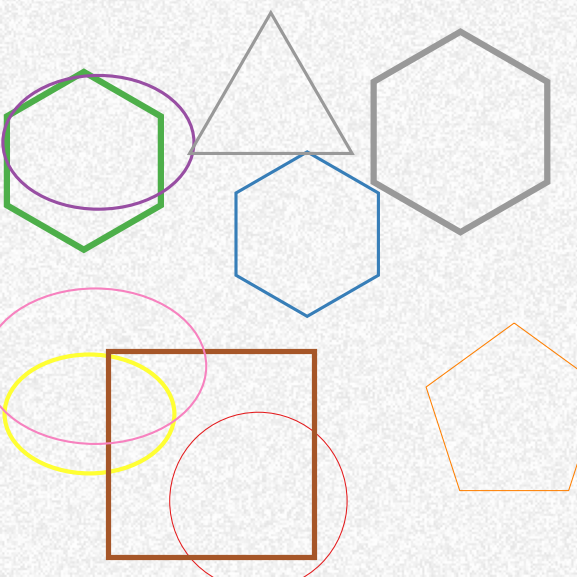[{"shape": "circle", "thickness": 0.5, "radius": 0.77, "center": [0.447, 0.132]}, {"shape": "hexagon", "thickness": 1.5, "radius": 0.71, "center": [0.532, 0.594]}, {"shape": "hexagon", "thickness": 3, "radius": 0.77, "center": [0.145, 0.721]}, {"shape": "oval", "thickness": 1.5, "radius": 0.83, "center": [0.17, 0.753]}, {"shape": "pentagon", "thickness": 0.5, "radius": 0.8, "center": [0.89, 0.279]}, {"shape": "oval", "thickness": 2, "radius": 0.74, "center": [0.155, 0.282]}, {"shape": "square", "thickness": 2.5, "radius": 0.89, "center": [0.366, 0.213]}, {"shape": "oval", "thickness": 1, "radius": 0.96, "center": [0.165, 0.365]}, {"shape": "hexagon", "thickness": 3, "radius": 0.87, "center": [0.797, 0.771]}, {"shape": "triangle", "thickness": 1.5, "radius": 0.81, "center": [0.469, 0.815]}]